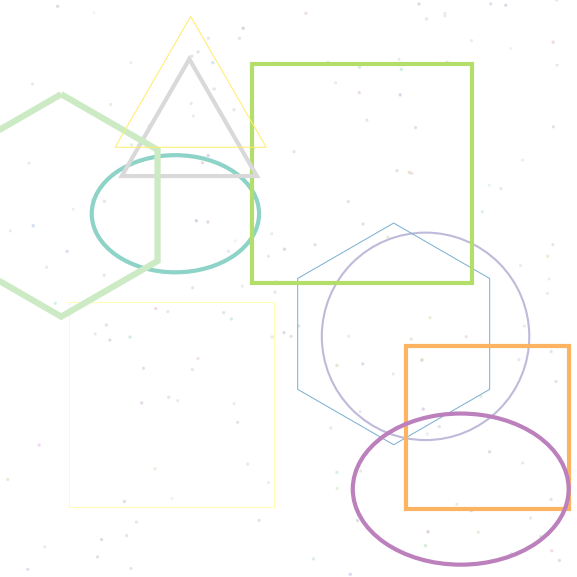[{"shape": "oval", "thickness": 2, "radius": 0.72, "center": [0.304, 0.629]}, {"shape": "square", "thickness": 0.5, "radius": 0.89, "center": [0.297, 0.298]}, {"shape": "circle", "thickness": 1, "radius": 0.9, "center": [0.737, 0.417]}, {"shape": "hexagon", "thickness": 0.5, "radius": 0.96, "center": [0.682, 0.421]}, {"shape": "square", "thickness": 2, "radius": 0.71, "center": [0.844, 0.259]}, {"shape": "square", "thickness": 2, "radius": 0.95, "center": [0.626, 0.699]}, {"shape": "triangle", "thickness": 2, "radius": 0.68, "center": [0.328, 0.762]}, {"shape": "oval", "thickness": 2, "radius": 0.93, "center": [0.798, 0.152]}, {"shape": "hexagon", "thickness": 3, "radius": 0.96, "center": [0.106, 0.643]}, {"shape": "triangle", "thickness": 0.5, "radius": 0.76, "center": [0.33, 0.82]}]